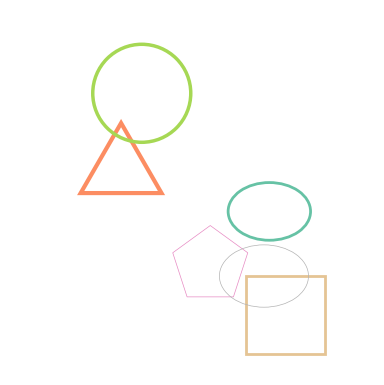[{"shape": "oval", "thickness": 2, "radius": 0.54, "center": [0.7, 0.451]}, {"shape": "triangle", "thickness": 3, "radius": 0.61, "center": [0.315, 0.559]}, {"shape": "pentagon", "thickness": 0.5, "radius": 0.51, "center": [0.546, 0.312]}, {"shape": "circle", "thickness": 2.5, "radius": 0.64, "center": [0.368, 0.758]}, {"shape": "square", "thickness": 2, "radius": 0.51, "center": [0.743, 0.182]}, {"shape": "oval", "thickness": 0.5, "radius": 0.58, "center": [0.686, 0.283]}]